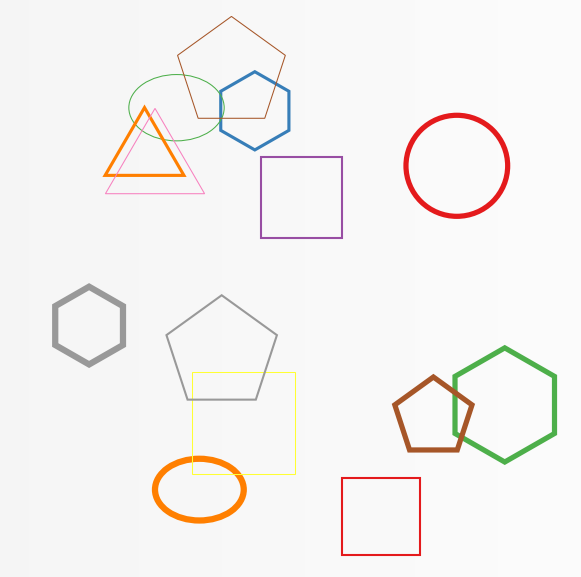[{"shape": "circle", "thickness": 2.5, "radius": 0.44, "center": [0.786, 0.712]}, {"shape": "square", "thickness": 1, "radius": 0.33, "center": [0.656, 0.104]}, {"shape": "hexagon", "thickness": 1.5, "radius": 0.34, "center": [0.438, 0.807]}, {"shape": "oval", "thickness": 0.5, "radius": 0.41, "center": [0.304, 0.813]}, {"shape": "hexagon", "thickness": 2.5, "radius": 0.49, "center": [0.868, 0.298]}, {"shape": "square", "thickness": 1, "radius": 0.35, "center": [0.519, 0.657]}, {"shape": "oval", "thickness": 3, "radius": 0.38, "center": [0.343, 0.151]}, {"shape": "triangle", "thickness": 1.5, "radius": 0.39, "center": [0.249, 0.735]}, {"shape": "square", "thickness": 0.5, "radius": 0.44, "center": [0.419, 0.266]}, {"shape": "pentagon", "thickness": 0.5, "radius": 0.49, "center": [0.398, 0.873]}, {"shape": "pentagon", "thickness": 2.5, "radius": 0.35, "center": [0.746, 0.276]}, {"shape": "triangle", "thickness": 0.5, "radius": 0.49, "center": [0.267, 0.713]}, {"shape": "hexagon", "thickness": 3, "radius": 0.34, "center": [0.153, 0.435]}, {"shape": "pentagon", "thickness": 1, "radius": 0.5, "center": [0.381, 0.388]}]